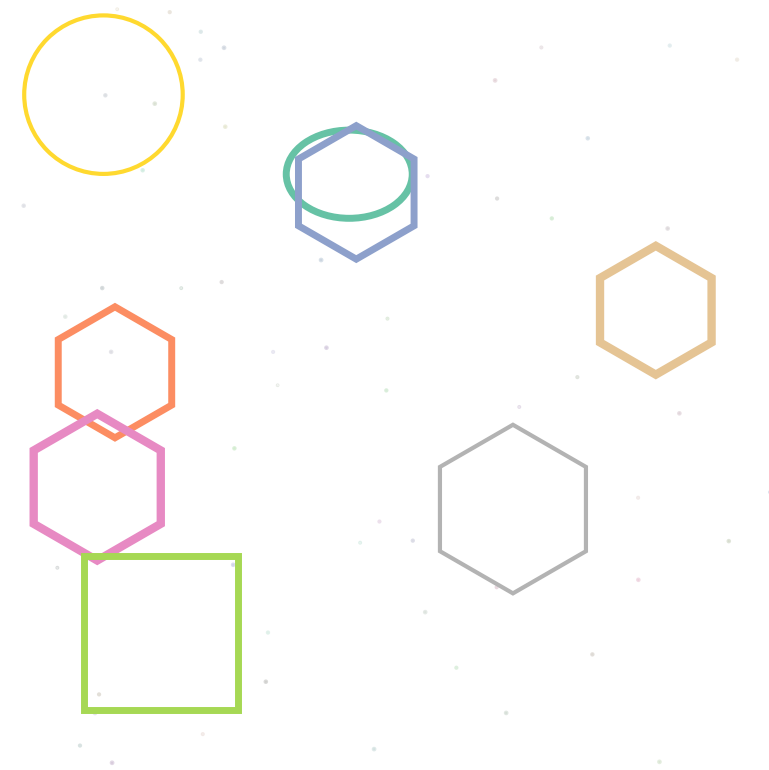[{"shape": "oval", "thickness": 2.5, "radius": 0.41, "center": [0.454, 0.774]}, {"shape": "hexagon", "thickness": 2.5, "radius": 0.43, "center": [0.149, 0.516]}, {"shape": "hexagon", "thickness": 2.5, "radius": 0.43, "center": [0.463, 0.75]}, {"shape": "hexagon", "thickness": 3, "radius": 0.48, "center": [0.126, 0.367]}, {"shape": "square", "thickness": 2.5, "radius": 0.5, "center": [0.209, 0.178]}, {"shape": "circle", "thickness": 1.5, "radius": 0.51, "center": [0.134, 0.877]}, {"shape": "hexagon", "thickness": 3, "radius": 0.42, "center": [0.852, 0.597]}, {"shape": "hexagon", "thickness": 1.5, "radius": 0.55, "center": [0.666, 0.339]}]